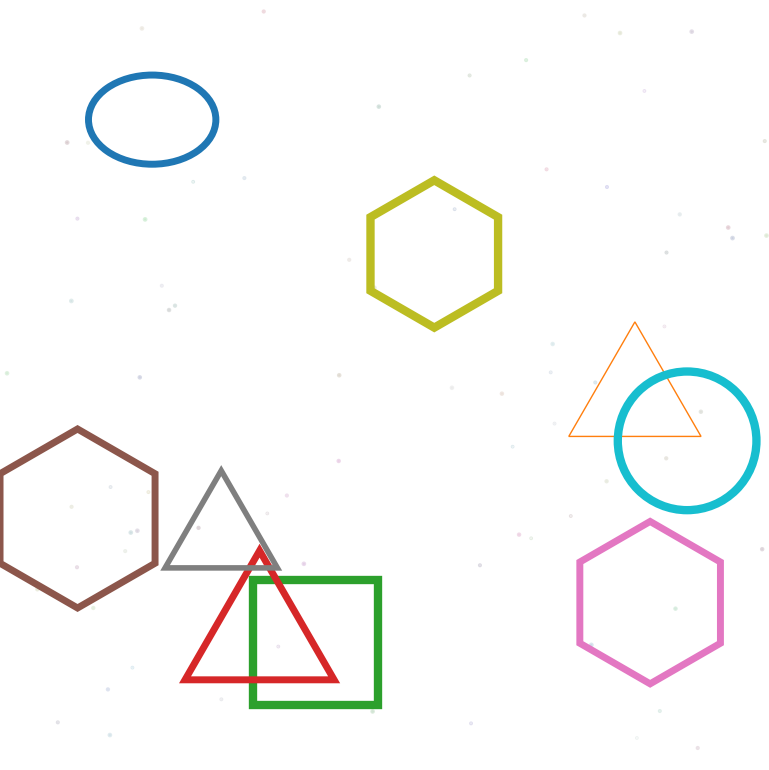[{"shape": "oval", "thickness": 2.5, "radius": 0.41, "center": [0.198, 0.845]}, {"shape": "triangle", "thickness": 0.5, "radius": 0.5, "center": [0.825, 0.483]}, {"shape": "square", "thickness": 3, "radius": 0.41, "center": [0.41, 0.166]}, {"shape": "triangle", "thickness": 2.5, "radius": 0.56, "center": [0.337, 0.173]}, {"shape": "hexagon", "thickness": 2.5, "radius": 0.58, "center": [0.101, 0.327]}, {"shape": "hexagon", "thickness": 2.5, "radius": 0.53, "center": [0.844, 0.217]}, {"shape": "triangle", "thickness": 2, "radius": 0.42, "center": [0.287, 0.305]}, {"shape": "hexagon", "thickness": 3, "radius": 0.48, "center": [0.564, 0.67]}, {"shape": "circle", "thickness": 3, "radius": 0.45, "center": [0.892, 0.427]}]